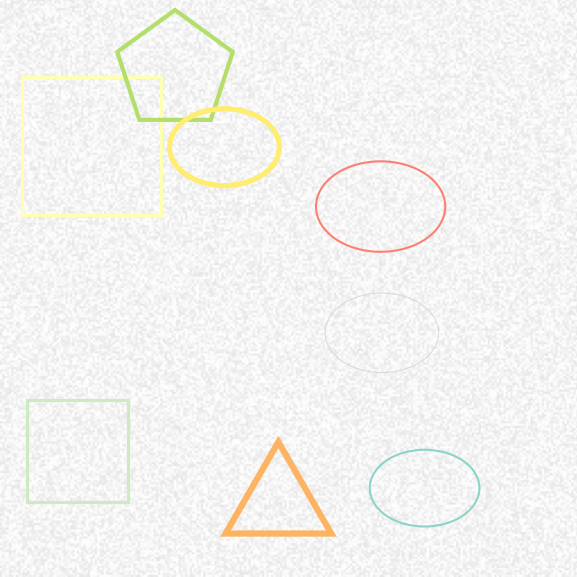[{"shape": "oval", "thickness": 1, "radius": 0.47, "center": [0.735, 0.154]}, {"shape": "square", "thickness": 1.5, "radius": 0.6, "center": [0.159, 0.746]}, {"shape": "oval", "thickness": 1, "radius": 0.56, "center": [0.659, 0.641]}, {"shape": "triangle", "thickness": 3, "radius": 0.53, "center": [0.482, 0.128]}, {"shape": "pentagon", "thickness": 2, "radius": 0.53, "center": [0.303, 0.877]}, {"shape": "oval", "thickness": 0.5, "radius": 0.49, "center": [0.661, 0.423]}, {"shape": "square", "thickness": 1.5, "radius": 0.44, "center": [0.134, 0.218]}, {"shape": "oval", "thickness": 2.5, "radius": 0.48, "center": [0.389, 0.744]}]